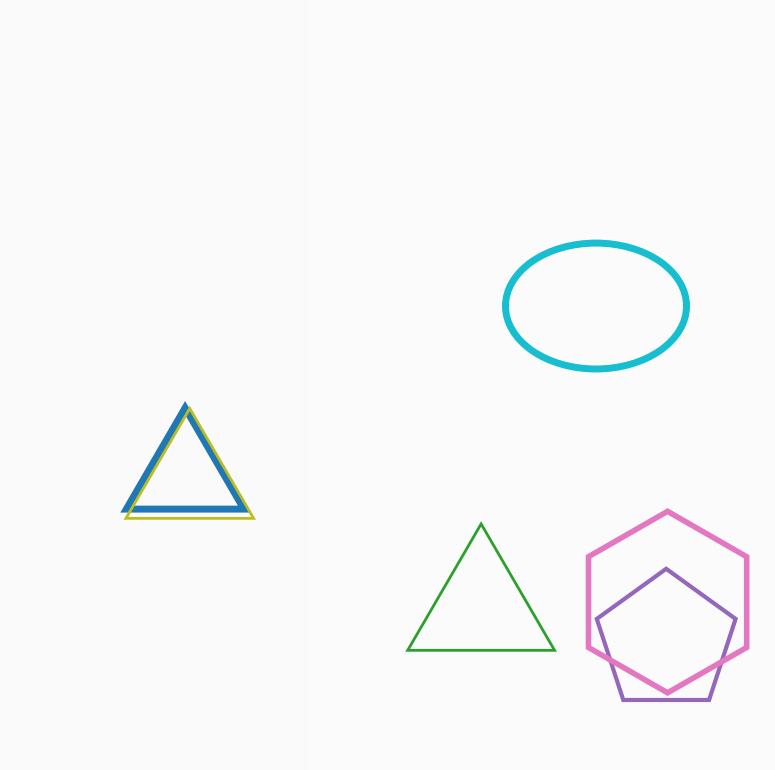[{"shape": "triangle", "thickness": 2.5, "radius": 0.44, "center": [0.239, 0.383]}, {"shape": "triangle", "thickness": 1, "radius": 0.55, "center": [0.621, 0.21]}, {"shape": "pentagon", "thickness": 1.5, "radius": 0.47, "center": [0.86, 0.167]}, {"shape": "hexagon", "thickness": 2, "radius": 0.59, "center": [0.861, 0.218]}, {"shape": "triangle", "thickness": 1, "radius": 0.48, "center": [0.245, 0.374]}, {"shape": "oval", "thickness": 2.5, "radius": 0.58, "center": [0.769, 0.603]}]